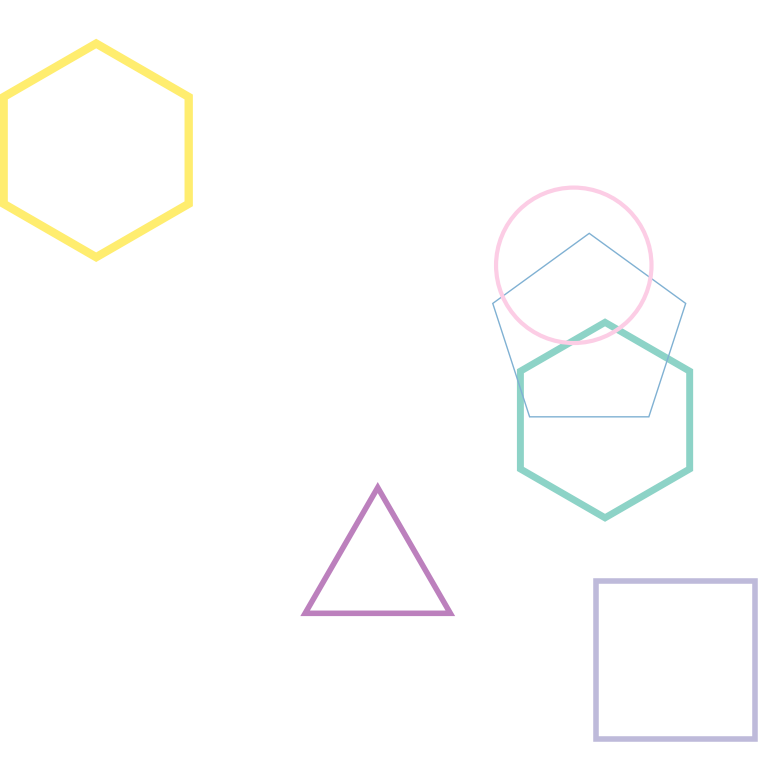[{"shape": "hexagon", "thickness": 2.5, "radius": 0.63, "center": [0.786, 0.454]}, {"shape": "square", "thickness": 2, "radius": 0.52, "center": [0.877, 0.143]}, {"shape": "pentagon", "thickness": 0.5, "radius": 0.66, "center": [0.765, 0.565]}, {"shape": "circle", "thickness": 1.5, "radius": 0.5, "center": [0.745, 0.655]}, {"shape": "triangle", "thickness": 2, "radius": 0.54, "center": [0.491, 0.258]}, {"shape": "hexagon", "thickness": 3, "radius": 0.69, "center": [0.125, 0.805]}]